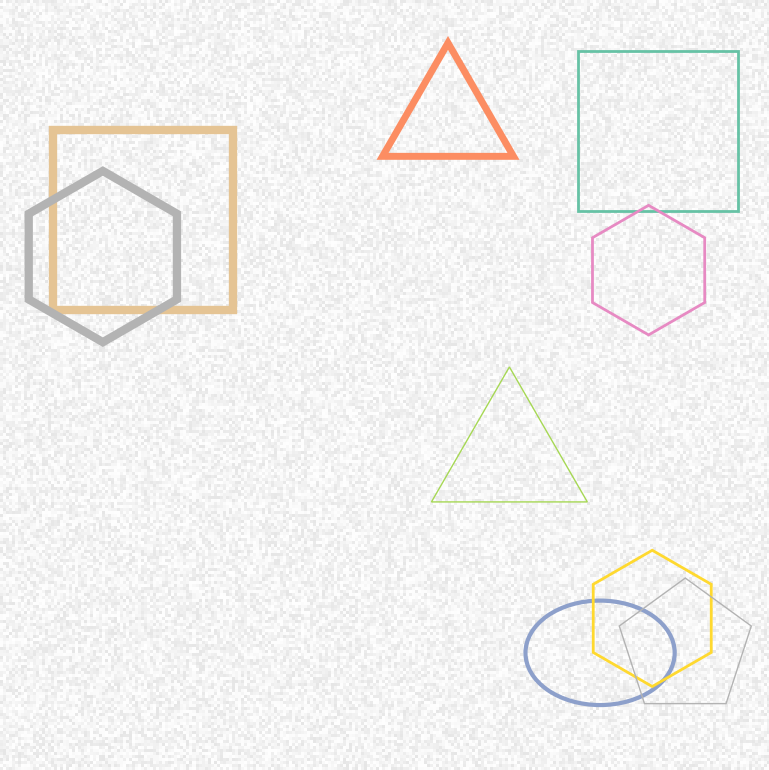[{"shape": "square", "thickness": 1, "radius": 0.52, "center": [0.854, 0.83]}, {"shape": "triangle", "thickness": 2.5, "radius": 0.49, "center": [0.582, 0.846]}, {"shape": "oval", "thickness": 1.5, "radius": 0.48, "center": [0.779, 0.152]}, {"shape": "hexagon", "thickness": 1, "radius": 0.42, "center": [0.842, 0.649]}, {"shape": "triangle", "thickness": 0.5, "radius": 0.58, "center": [0.662, 0.407]}, {"shape": "hexagon", "thickness": 1, "radius": 0.44, "center": [0.847, 0.197]}, {"shape": "square", "thickness": 3, "radius": 0.59, "center": [0.186, 0.715]}, {"shape": "hexagon", "thickness": 3, "radius": 0.56, "center": [0.134, 0.667]}, {"shape": "pentagon", "thickness": 0.5, "radius": 0.45, "center": [0.89, 0.159]}]